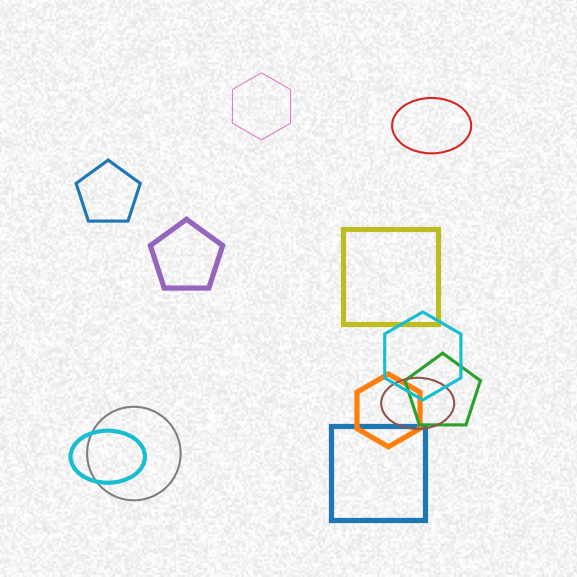[{"shape": "pentagon", "thickness": 1.5, "radius": 0.29, "center": [0.187, 0.664]}, {"shape": "square", "thickness": 2.5, "radius": 0.41, "center": [0.654, 0.18]}, {"shape": "hexagon", "thickness": 2.5, "radius": 0.32, "center": [0.673, 0.289]}, {"shape": "pentagon", "thickness": 1.5, "radius": 0.34, "center": [0.767, 0.319]}, {"shape": "oval", "thickness": 1, "radius": 0.34, "center": [0.747, 0.782]}, {"shape": "pentagon", "thickness": 2.5, "radius": 0.33, "center": [0.323, 0.554]}, {"shape": "oval", "thickness": 1, "radius": 0.32, "center": [0.723, 0.301]}, {"shape": "hexagon", "thickness": 0.5, "radius": 0.29, "center": [0.453, 0.815]}, {"shape": "circle", "thickness": 1, "radius": 0.4, "center": [0.232, 0.214]}, {"shape": "square", "thickness": 2.5, "radius": 0.41, "center": [0.676, 0.52]}, {"shape": "oval", "thickness": 2, "radius": 0.32, "center": [0.187, 0.208]}, {"shape": "hexagon", "thickness": 1.5, "radius": 0.38, "center": [0.732, 0.383]}]